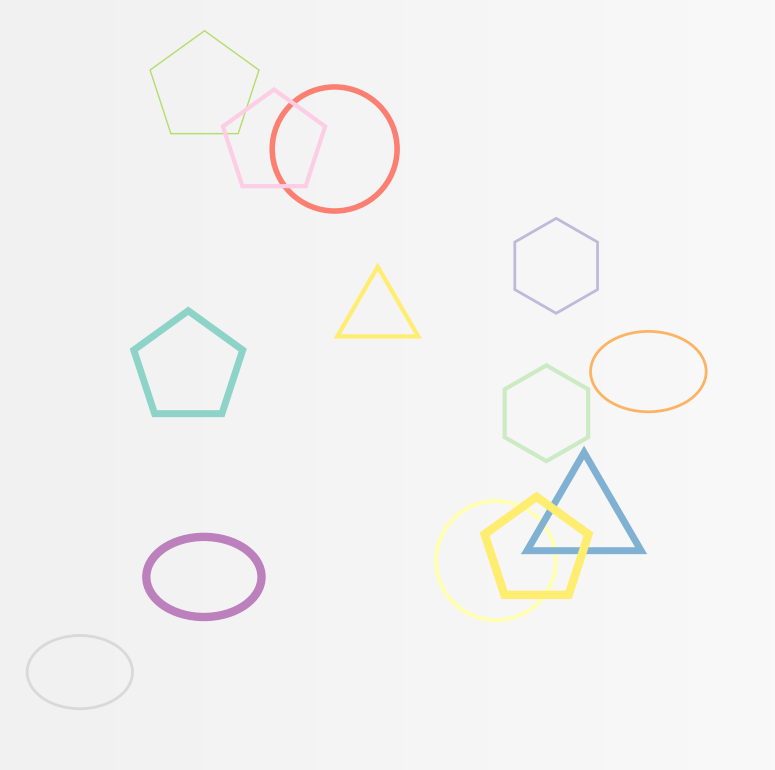[{"shape": "pentagon", "thickness": 2.5, "radius": 0.37, "center": [0.243, 0.523]}, {"shape": "circle", "thickness": 1.5, "radius": 0.39, "center": [0.64, 0.272]}, {"shape": "hexagon", "thickness": 1, "radius": 0.31, "center": [0.718, 0.655]}, {"shape": "circle", "thickness": 2, "radius": 0.4, "center": [0.432, 0.807]}, {"shape": "triangle", "thickness": 2.5, "radius": 0.42, "center": [0.754, 0.327]}, {"shape": "oval", "thickness": 1, "radius": 0.37, "center": [0.837, 0.517]}, {"shape": "pentagon", "thickness": 0.5, "radius": 0.37, "center": [0.264, 0.886]}, {"shape": "pentagon", "thickness": 1.5, "radius": 0.35, "center": [0.354, 0.814]}, {"shape": "oval", "thickness": 1, "radius": 0.34, "center": [0.103, 0.127]}, {"shape": "oval", "thickness": 3, "radius": 0.37, "center": [0.263, 0.251]}, {"shape": "hexagon", "thickness": 1.5, "radius": 0.31, "center": [0.705, 0.463]}, {"shape": "pentagon", "thickness": 3, "radius": 0.35, "center": [0.692, 0.284]}, {"shape": "triangle", "thickness": 1.5, "radius": 0.3, "center": [0.487, 0.593]}]